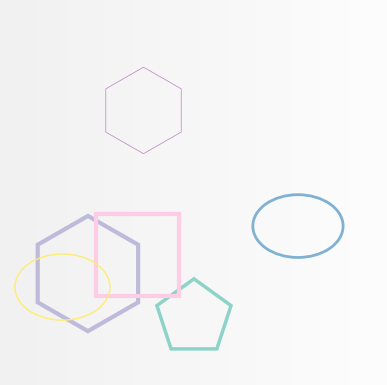[{"shape": "pentagon", "thickness": 2.5, "radius": 0.5, "center": [0.501, 0.175]}, {"shape": "hexagon", "thickness": 3, "radius": 0.75, "center": [0.227, 0.29]}, {"shape": "oval", "thickness": 2, "radius": 0.58, "center": [0.769, 0.413]}, {"shape": "square", "thickness": 3, "radius": 0.53, "center": [0.354, 0.337]}, {"shape": "hexagon", "thickness": 0.5, "radius": 0.56, "center": [0.37, 0.713]}, {"shape": "oval", "thickness": 1, "radius": 0.61, "center": [0.161, 0.254]}]